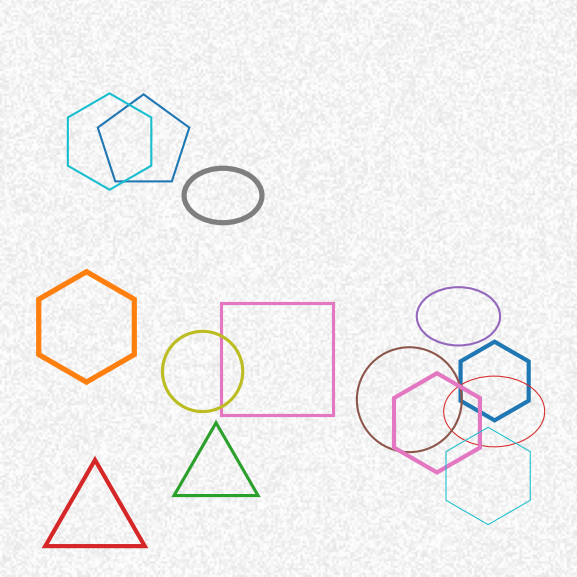[{"shape": "pentagon", "thickness": 1, "radius": 0.42, "center": [0.249, 0.752]}, {"shape": "hexagon", "thickness": 2, "radius": 0.34, "center": [0.856, 0.339]}, {"shape": "hexagon", "thickness": 2.5, "radius": 0.48, "center": [0.15, 0.433]}, {"shape": "triangle", "thickness": 1.5, "radius": 0.42, "center": [0.374, 0.183]}, {"shape": "oval", "thickness": 0.5, "radius": 0.44, "center": [0.856, 0.287]}, {"shape": "triangle", "thickness": 2, "radius": 0.5, "center": [0.165, 0.103]}, {"shape": "oval", "thickness": 1, "radius": 0.36, "center": [0.794, 0.451]}, {"shape": "circle", "thickness": 1, "radius": 0.45, "center": [0.709, 0.307]}, {"shape": "square", "thickness": 1.5, "radius": 0.48, "center": [0.479, 0.378]}, {"shape": "hexagon", "thickness": 2, "radius": 0.43, "center": [0.757, 0.267]}, {"shape": "oval", "thickness": 2.5, "radius": 0.34, "center": [0.386, 0.661]}, {"shape": "circle", "thickness": 1.5, "radius": 0.35, "center": [0.351, 0.356]}, {"shape": "hexagon", "thickness": 1, "radius": 0.42, "center": [0.19, 0.754]}, {"shape": "hexagon", "thickness": 0.5, "radius": 0.42, "center": [0.845, 0.175]}]